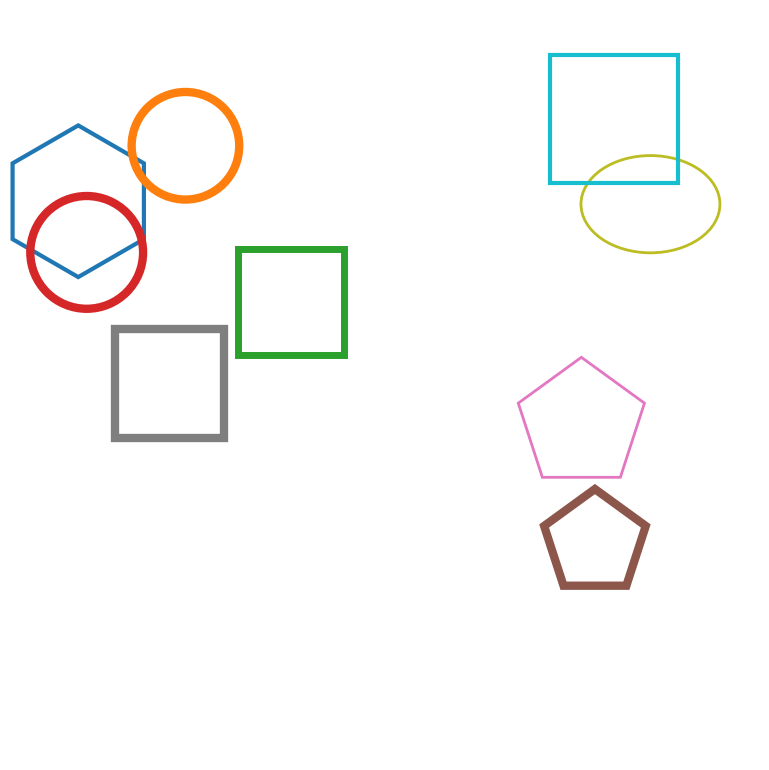[{"shape": "hexagon", "thickness": 1.5, "radius": 0.49, "center": [0.102, 0.739]}, {"shape": "circle", "thickness": 3, "radius": 0.35, "center": [0.241, 0.811]}, {"shape": "square", "thickness": 2.5, "radius": 0.34, "center": [0.378, 0.607]}, {"shape": "circle", "thickness": 3, "radius": 0.37, "center": [0.113, 0.672]}, {"shape": "pentagon", "thickness": 3, "radius": 0.35, "center": [0.773, 0.295]}, {"shape": "pentagon", "thickness": 1, "radius": 0.43, "center": [0.755, 0.45]}, {"shape": "square", "thickness": 3, "radius": 0.35, "center": [0.22, 0.502]}, {"shape": "oval", "thickness": 1, "radius": 0.45, "center": [0.845, 0.735]}, {"shape": "square", "thickness": 1.5, "radius": 0.41, "center": [0.797, 0.846]}]